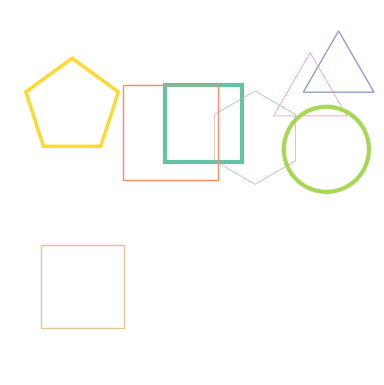[{"shape": "square", "thickness": 3, "radius": 0.5, "center": [0.528, 0.678]}, {"shape": "square", "thickness": 1, "radius": 0.62, "center": [0.443, 0.655]}, {"shape": "triangle", "thickness": 1, "radius": 0.53, "center": [0.88, 0.814]}, {"shape": "triangle", "thickness": 0.5, "radius": 0.55, "center": [0.806, 0.754]}, {"shape": "circle", "thickness": 3, "radius": 0.55, "center": [0.848, 0.612]}, {"shape": "pentagon", "thickness": 2.5, "radius": 0.63, "center": [0.187, 0.722]}, {"shape": "square", "thickness": 1, "radius": 0.53, "center": [0.214, 0.256]}, {"shape": "hexagon", "thickness": 0.5, "radius": 0.61, "center": [0.663, 0.642]}]